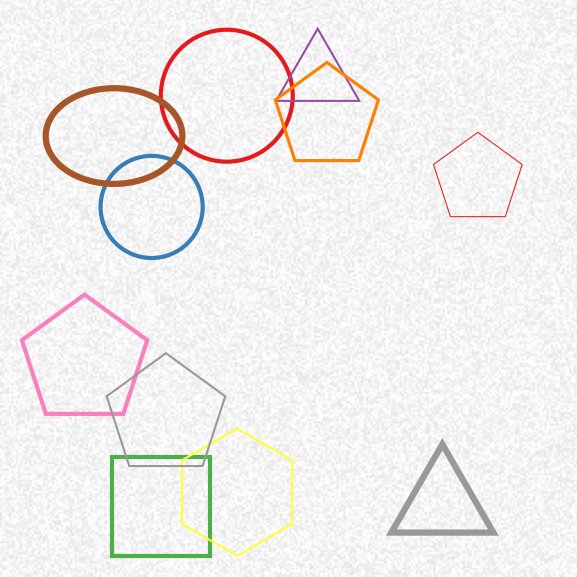[{"shape": "pentagon", "thickness": 0.5, "radius": 0.4, "center": [0.827, 0.689]}, {"shape": "circle", "thickness": 2, "radius": 0.57, "center": [0.393, 0.833]}, {"shape": "circle", "thickness": 2, "radius": 0.44, "center": [0.263, 0.641]}, {"shape": "square", "thickness": 2, "radius": 0.43, "center": [0.279, 0.122]}, {"shape": "triangle", "thickness": 1, "radius": 0.42, "center": [0.55, 0.866]}, {"shape": "pentagon", "thickness": 1.5, "radius": 0.47, "center": [0.566, 0.797]}, {"shape": "hexagon", "thickness": 1, "radius": 0.55, "center": [0.411, 0.147]}, {"shape": "oval", "thickness": 3, "radius": 0.59, "center": [0.197, 0.764]}, {"shape": "pentagon", "thickness": 2, "radius": 0.57, "center": [0.146, 0.375]}, {"shape": "triangle", "thickness": 3, "radius": 0.51, "center": [0.766, 0.128]}, {"shape": "pentagon", "thickness": 1, "radius": 0.54, "center": [0.287, 0.28]}]